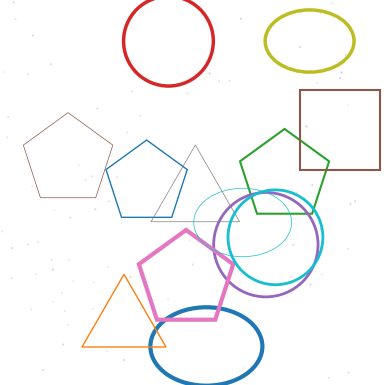[{"shape": "pentagon", "thickness": 1, "radius": 0.55, "center": [0.381, 0.525]}, {"shape": "oval", "thickness": 3, "radius": 0.73, "center": [0.536, 0.1]}, {"shape": "triangle", "thickness": 1, "radius": 0.63, "center": [0.322, 0.162]}, {"shape": "pentagon", "thickness": 1.5, "radius": 0.61, "center": [0.739, 0.543]}, {"shape": "circle", "thickness": 2.5, "radius": 0.58, "center": [0.438, 0.893]}, {"shape": "circle", "thickness": 2, "radius": 0.68, "center": [0.691, 0.364]}, {"shape": "pentagon", "thickness": 0.5, "radius": 0.61, "center": [0.177, 0.585]}, {"shape": "square", "thickness": 1.5, "radius": 0.52, "center": [0.883, 0.662]}, {"shape": "pentagon", "thickness": 3, "radius": 0.64, "center": [0.483, 0.274]}, {"shape": "triangle", "thickness": 0.5, "radius": 0.66, "center": [0.507, 0.49]}, {"shape": "oval", "thickness": 2.5, "radius": 0.58, "center": [0.804, 0.893]}, {"shape": "oval", "thickness": 0.5, "radius": 0.64, "center": [0.63, 0.422]}, {"shape": "circle", "thickness": 2, "radius": 0.62, "center": [0.715, 0.384]}]